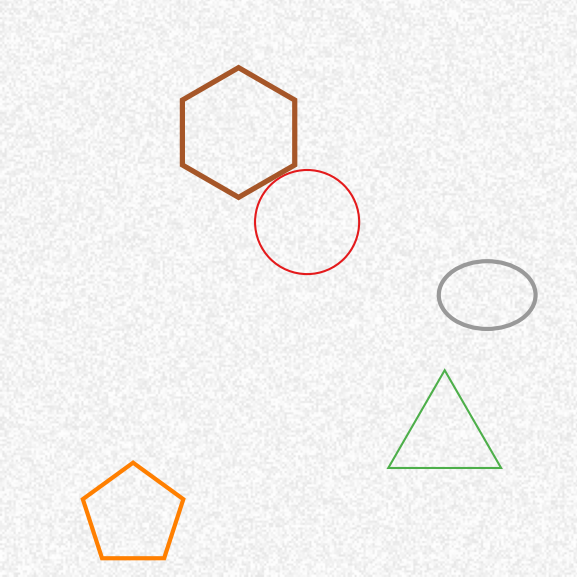[{"shape": "circle", "thickness": 1, "radius": 0.45, "center": [0.532, 0.615]}, {"shape": "triangle", "thickness": 1, "radius": 0.56, "center": [0.77, 0.245]}, {"shape": "pentagon", "thickness": 2, "radius": 0.46, "center": [0.23, 0.106]}, {"shape": "hexagon", "thickness": 2.5, "radius": 0.56, "center": [0.413, 0.77]}, {"shape": "oval", "thickness": 2, "radius": 0.42, "center": [0.844, 0.488]}]